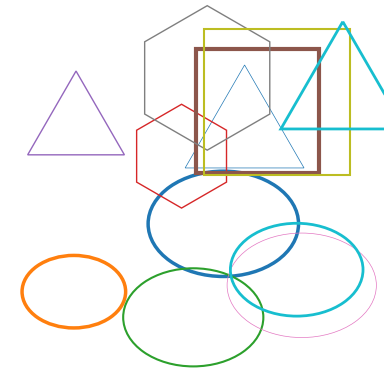[{"shape": "oval", "thickness": 2.5, "radius": 0.98, "center": [0.58, 0.419]}, {"shape": "triangle", "thickness": 0.5, "radius": 0.89, "center": [0.635, 0.653]}, {"shape": "oval", "thickness": 2.5, "radius": 0.67, "center": [0.192, 0.242]}, {"shape": "oval", "thickness": 1.5, "radius": 0.91, "center": [0.502, 0.176]}, {"shape": "hexagon", "thickness": 1, "radius": 0.67, "center": [0.472, 0.594]}, {"shape": "triangle", "thickness": 1, "radius": 0.73, "center": [0.197, 0.67]}, {"shape": "square", "thickness": 3, "radius": 0.8, "center": [0.669, 0.712]}, {"shape": "oval", "thickness": 0.5, "radius": 0.97, "center": [0.784, 0.259]}, {"shape": "hexagon", "thickness": 1, "radius": 0.94, "center": [0.538, 0.798]}, {"shape": "square", "thickness": 1.5, "radius": 0.95, "center": [0.72, 0.735]}, {"shape": "oval", "thickness": 2, "radius": 0.86, "center": [0.771, 0.299]}, {"shape": "triangle", "thickness": 2, "radius": 0.93, "center": [0.89, 0.758]}]